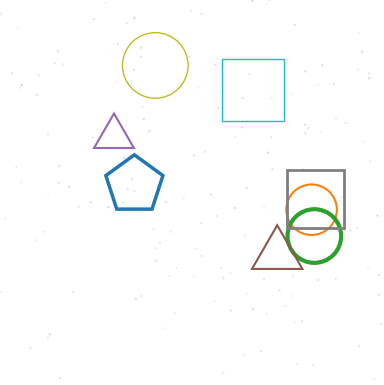[{"shape": "pentagon", "thickness": 2.5, "radius": 0.39, "center": [0.349, 0.52]}, {"shape": "circle", "thickness": 1.5, "radius": 0.33, "center": [0.809, 0.455]}, {"shape": "circle", "thickness": 3, "radius": 0.35, "center": [0.816, 0.387]}, {"shape": "triangle", "thickness": 1.5, "radius": 0.3, "center": [0.296, 0.645]}, {"shape": "triangle", "thickness": 1.5, "radius": 0.38, "center": [0.72, 0.339]}, {"shape": "square", "thickness": 2, "radius": 0.37, "center": [0.82, 0.483]}, {"shape": "circle", "thickness": 1, "radius": 0.43, "center": [0.403, 0.83]}, {"shape": "square", "thickness": 1, "radius": 0.4, "center": [0.657, 0.766]}]